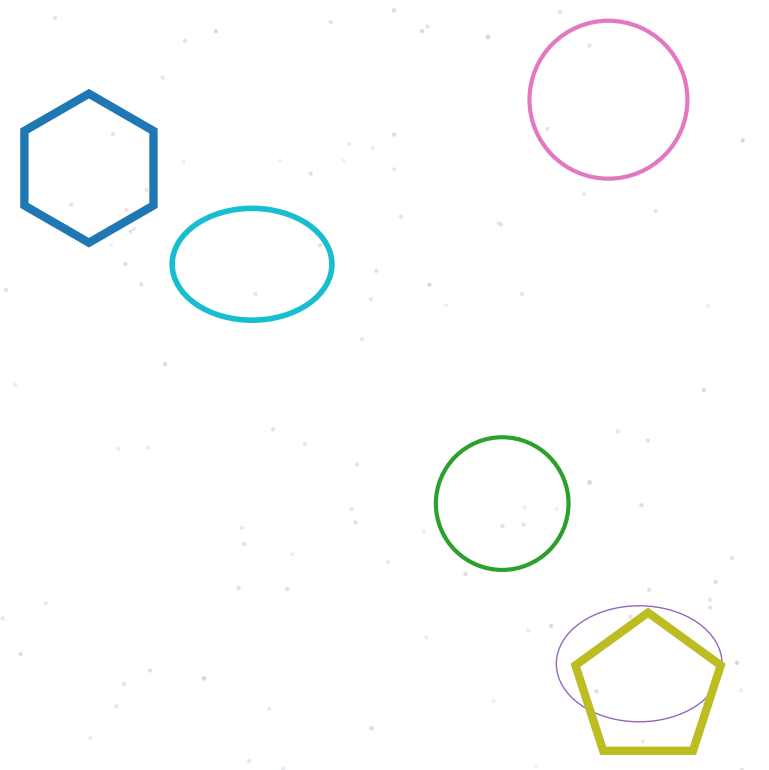[{"shape": "hexagon", "thickness": 3, "radius": 0.48, "center": [0.116, 0.782]}, {"shape": "circle", "thickness": 1.5, "radius": 0.43, "center": [0.652, 0.346]}, {"shape": "oval", "thickness": 0.5, "radius": 0.54, "center": [0.83, 0.138]}, {"shape": "circle", "thickness": 1.5, "radius": 0.51, "center": [0.79, 0.871]}, {"shape": "pentagon", "thickness": 3, "radius": 0.5, "center": [0.842, 0.105]}, {"shape": "oval", "thickness": 2, "radius": 0.52, "center": [0.327, 0.657]}]